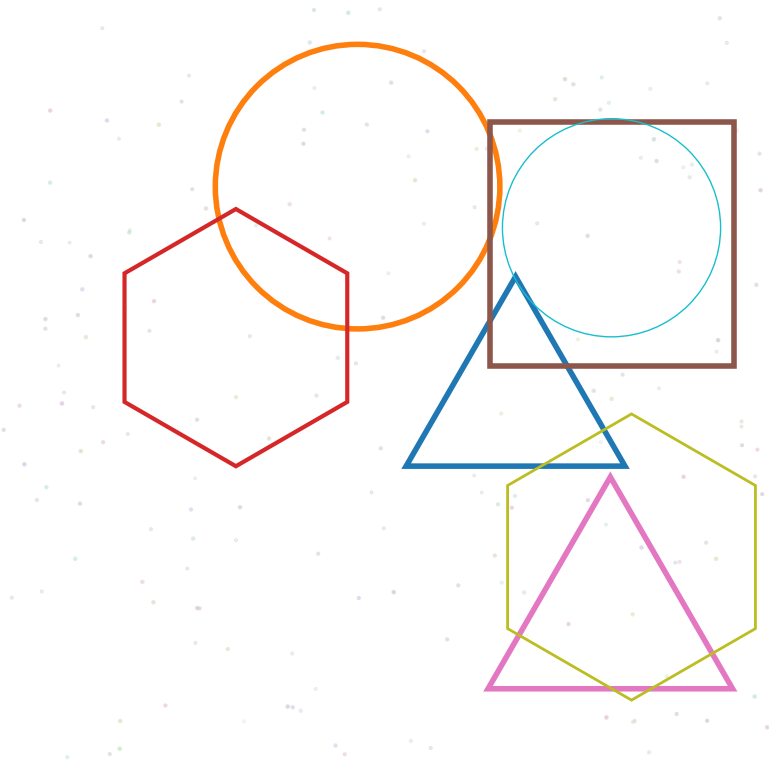[{"shape": "triangle", "thickness": 2, "radius": 0.82, "center": [0.67, 0.477]}, {"shape": "circle", "thickness": 2, "radius": 0.92, "center": [0.464, 0.758]}, {"shape": "hexagon", "thickness": 1.5, "radius": 0.84, "center": [0.306, 0.562]}, {"shape": "square", "thickness": 2, "radius": 0.79, "center": [0.795, 0.683]}, {"shape": "triangle", "thickness": 2, "radius": 0.92, "center": [0.793, 0.197]}, {"shape": "hexagon", "thickness": 1, "radius": 0.93, "center": [0.82, 0.277]}, {"shape": "circle", "thickness": 0.5, "radius": 0.71, "center": [0.794, 0.704]}]